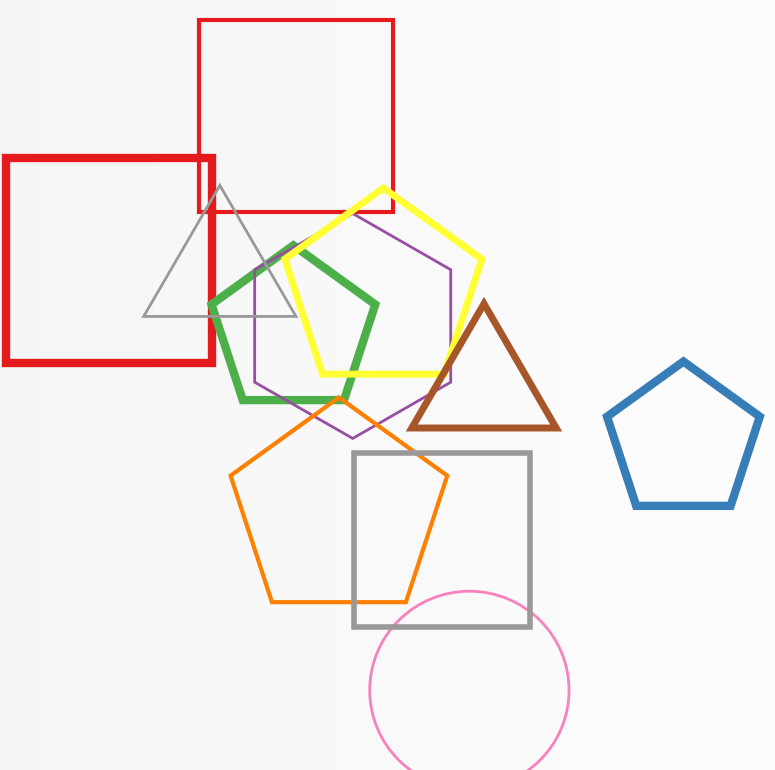[{"shape": "square", "thickness": 1.5, "radius": 0.62, "center": [0.382, 0.849]}, {"shape": "square", "thickness": 3, "radius": 0.66, "center": [0.141, 0.662]}, {"shape": "pentagon", "thickness": 3, "radius": 0.52, "center": [0.882, 0.427]}, {"shape": "pentagon", "thickness": 3, "radius": 0.56, "center": [0.379, 0.57]}, {"shape": "hexagon", "thickness": 1, "radius": 0.73, "center": [0.455, 0.577]}, {"shape": "pentagon", "thickness": 1.5, "radius": 0.73, "center": [0.437, 0.337]}, {"shape": "pentagon", "thickness": 2.5, "radius": 0.67, "center": [0.495, 0.622]}, {"shape": "triangle", "thickness": 2.5, "radius": 0.54, "center": [0.624, 0.498]}, {"shape": "circle", "thickness": 1, "radius": 0.64, "center": [0.606, 0.104]}, {"shape": "square", "thickness": 2, "radius": 0.57, "center": [0.57, 0.299]}, {"shape": "triangle", "thickness": 1, "radius": 0.57, "center": [0.284, 0.646]}]